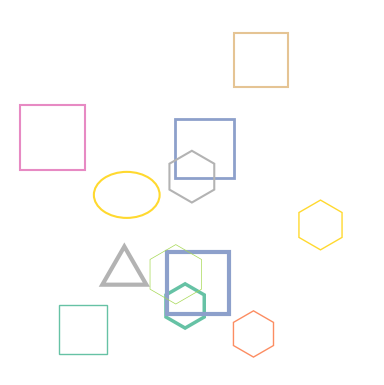[{"shape": "hexagon", "thickness": 2.5, "radius": 0.29, "center": [0.481, 0.205]}, {"shape": "square", "thickness": 1, "radius": 0.31, "center": [0.215, 0.144]}, {"shape": "hexagon", "thickness": 1, "radius": 0.3, "center": [0.658, 0.133]}, {"shape": "square", "thickness": 2, "radius": 0.38, "center": [0.531, 0.614]}, {"shape": "square", "thickness": 3, "radius": 0.4, "center": [0.514, 0.265]}, {"shape": "square", "thickness": 1.5, "radius": 0.42, "center": [0.137, 0.644]}, {"shape": "hexagon", "thickness": 0.5, "radius": 0.39, "center": [0.457, 0.287]}, {"shape": "hexagon", "thickness": 1, "radius": 0.32, "center": [0.832, 0.416]}, {"shape": "oval", "thickness": 1.5, "radius": 0.43, "center": [0.329, 0.494]}, {"shape": "square", "thickness": 1.5, "radius": 0.35, "center": [0.677, 0.845]}, {"shape": "triangle", "thickness": 3, "radius": 0.33, "center": [0.323, 0.294]}, {"shape": "hexagon", "thickness": 1.5, "radius": 0.34, "center": [0.498, 0.541]}]